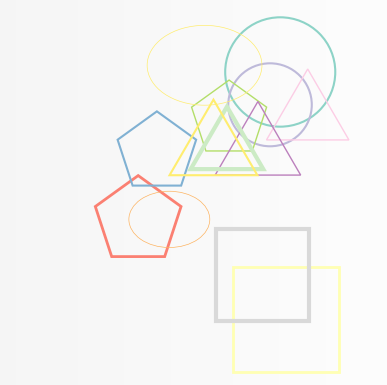[{"shape": "circle", "thickness": 1.5, "radius": 0.71, "center": [0.723, 0.813]}, {"shape": "square", "thickness": 2, "radius": 0.68, "center": [0.738, 0.17]}, {"shape": "circle", "thickness": 1.5, "radius": 0.54, "center": [0.697, 0.728]}, {"shape": "pentagon", "thickness": 2, "radius": 0.58, "center": [0.357, 0.428]}, {"shape": "pentagon", "thickness": 1.5, "radius": 0.53, "center": [0.405, 0.604]}, {"shape": "oval", "thickness": 0.5, "radius": 0.52, "center": [0.437, 0.43]}, {"shape": "pentagon", "thickness": 1, "radius": 0.51, "center": [0.591, 0.69]}, {"shape": "triangle", "thickness": 1, "radius": 0.61, "center": [0.794, 0.698]}, {"shape": "square", "thickness": 3, "radius": 0.59, "center": [0.677, 0.286]}, {"shape": "triangle", "thickness": 1, "radius": 0.64, "center": [0.666, 0.609]}, {"shape": "triangle", "thickness": 3, "radius": 0.54, "center": [0.586, 0.615]}, {"shape": "triangle", "thickness": 1.5, "radius": 0.65, "center": [0.551, 0.61]}, {"shape": "oval", "thickness": 0.5, "radius": 0.74, "center": [0.528, 0.83]}]